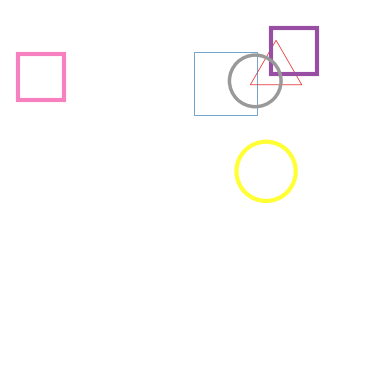[{"shape": "triangle", "thickness": 0.5, "radius": 0.39, "center": [0.717, 0.818]}, {"shape": "square", "thickness": 0.5, "radius": 0.41, "center": [0.586, 0.784]}, {"shape": "square", "thickness": 3, "radius": 0.3, "center": [0.764, 0.868]}, {"shape": "circle", "thickness": 3, "radius": 0.38, "center": [0.691, 0.555]}, {"shape": "square", "thickness": 3, "radius": 0.3, "center": [0.107, 0.801]}, {"shape": "circle", "thickness": 2.5, "radius": 0.33, "center": [0.663, 0.79]}]